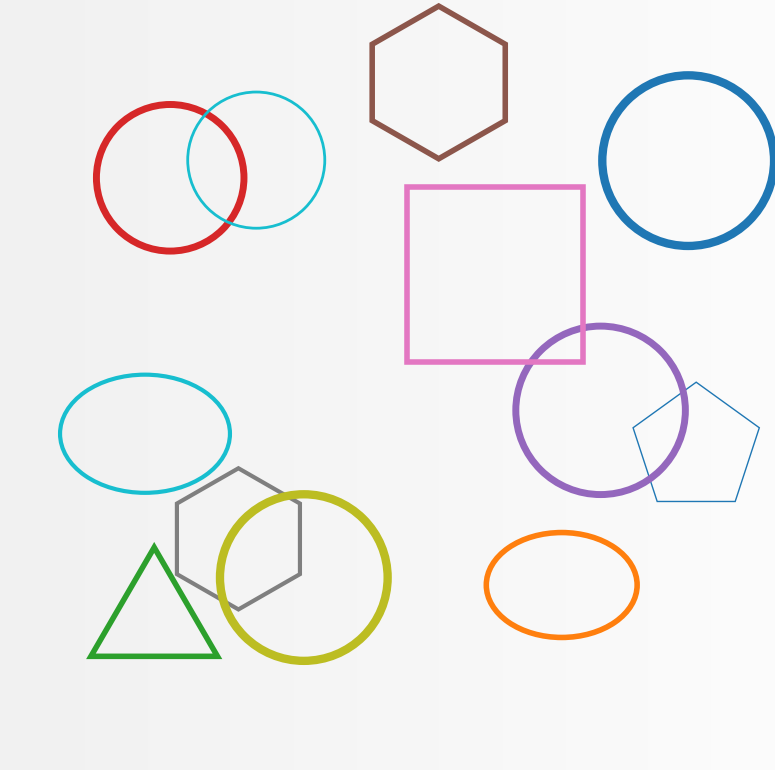[{"shape": "pentagon", "thickness": 0.5, "radius": 0.43, "center": [0.898, 0.418]}, {"shape": "circle", "thickness": 3, "radius": 0.55, "center": [0.888, 0.791]}, {"shape": "oval", "thickness": 2, "radius": 0.49, "center": [0.725, 0.24]}, {"shape": "triangle", "thickness": 2, "radius": 0.47, "center": [0.199, 0.195]}, {"shape": "circle", "thickness": 2.5, "radius": 0.48, "center": [0.22, 0.769]}, {"shape": "circle", "thickness": 2.5, "radius": 0.55, "center": [0.775, 0.467]}, {"shape": "hexagon", "thickness": 2, "radius": 0.5, "center": [0.566, 0.893]}, {"shape": "square", "thickness": 2, "radius": 0.57, "center": [0.639, 0.643]}, {"shape": "hexagon", "thickness": 1.5, "radius": 0.46, "center": [0.308, 0.3]}, {"shape": "circle", "thickness": 3, "radius": 0.54, "center": [0.392, 0.25]}, {"shape": "circle", "thickness": 1, "radius": 0.44, "center": [0.331, 0.792]}, {"shape": "oval", "thickness": 1.5, "radius": 0.55, "center": [0.187, 0.437]}]